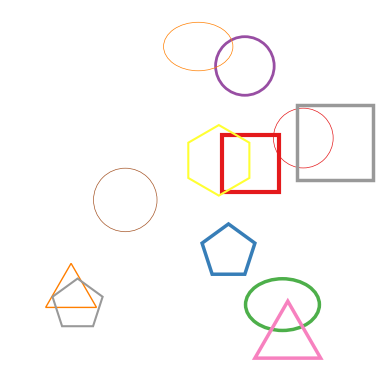[{"shape": "circle", "thickness": 0.5, "radius": 0.39, "center": [0.788, 0.641]}, {"shape": "square", "thickness": 3, "radius": 0.37, "center": [0.651, 0.575]}, {"shape": "pentagon", "thickness": 2.5, "radius": 0.36, "center": [0.593, 0.346]}, {"shape": "oval", "thickness": 2.5, "radius": 0.48, "center": [0.734, 0.209]}, {"shape": "circle", "thickness": 2, "radius": 0.38, "center": [0.636, 0.829]}, {"shape": "oval", "thickness": 0.5, "radius": 0.45, "center": [0.515, 0.879]}, {"shape": "triangle", "thickness": 1, "radius": 0.38, "center": [0.185, 0.24]}, {"shape": "hexagon", "thickness": 1.5, "radius": 0.46, "center": [0.568, 0.584]}, {"shape": "circle", "thickness": 0.5, "radius": 0.41, "center": [0.325, 0.481]}, {"shape": "triangle", "thickness": 2.5, "radius": 0.49, "center": [0.747, 0.119]}, {"shape": "pentagon", "thickness": 1.5, "radius": 0.34, "center": [0.201, 0.208]}, {"shape": "square", "thickness": 2.5, "radius": 0.49, "center": [0.87, 0.63]}]